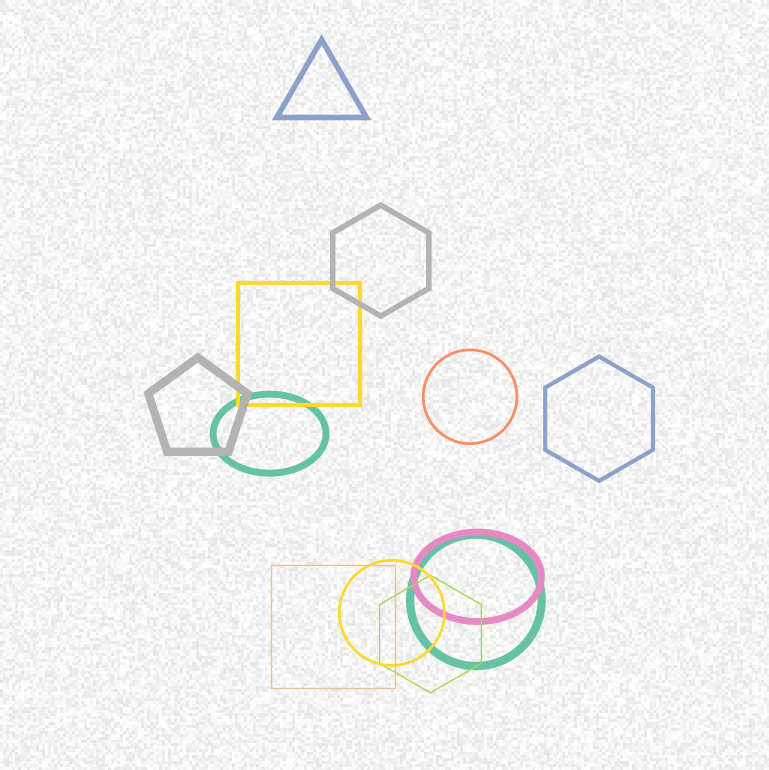[{"shape": "circle", "thickness": 3, "radius": 0.43, "center": [0.618, 0.22]}, {"shape": "oval", "thickness": 2.5, "radius": 0.37, "center": [0.35, 0.437]}, {"shape": "circle", "thickness": 1, "radius": 0.3, "center": [0.611, 0.485]}, {"shape": "hexagon", "thickness": 1.5, "radius": 0.4, "center": [0.778, 0.456]}, {"shape": "triangle", "thickness": 2, "radius": 0.34, "center": [0.418, 0.881]}, {"shape": "oval", "thickness": 2.5, "radius": 0.41, "center": [0.62, 0.251]}, {"shape": "hexagon", "thickness": 0.5, "radius": 0.38, "center": [0.559, 0.177]}, {"shape": "square", "thickness": 1.5, "radius": 0.4, "center": [0.388, 0.553]}, {"shape": "circle", "thickness": 1, "radius": 0.34, "center": [0.509, 0.204]}, {"shape": "square", "thickness": 0.5, "radius": 0.4, "center": [0.432, 0.186]}, {"shape": "pentagon", "thickness": 3, "radius": 0.34, "center": [0.257, 0.468]}, {"shape": "hexagon", "thickness": 2, "radius": 0.36, "center": [0.495, 0.662]}]